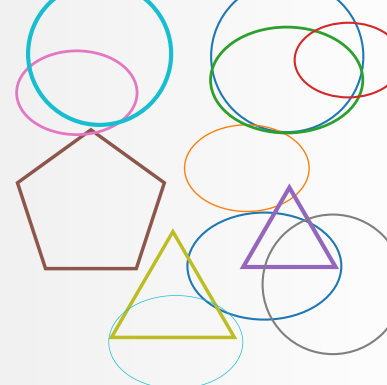[{"shape": "oval", "thickness": 1.5, "radius": 0.99, "center": [0.682, 0.309]}, {"shape": "circle", "thickness": 1.5, "radius": 0.98, "center": [0.741, 0.853]}, {"shape": "oval", "thickness": 1, "radius": 0.8, "center": [0.637, 0.563]}, {"shape": "oval", "thickness": 2, "radius": 0.98, "center": [0.74, 0.792]}, {"shape": "oval", "thickness": 1.5, "radius": 0.69, "center": [0.899, 0.844]}, {"shape": "triangle", "thickness": 3, "radius": 0.69, "center": [0.747, 0.375]}, {"shape": "pentagon", "thickness": 2.5, "radius": 1.0, "center": [0.235, 0.464]}, {"shape": "oval", "thickness": 2, "radius": 0.78, "center": [0.198, 0.759]}, {"shape": "circle", "thickness": 1.5, "radius": 0.91, "center": [0.859, 0.261]}, {"shape": "triangle", "thickness": 2.5, "radius": 0.92, "center": [0.446, 0.215]}, {"shape": "oval", "thickness": 0.5, "radius": 0.86, "center": [0.454, 0.111]}, {"shape": "circle", "thickness": 3, "radius": 0.92, "center": [0.257, 0.86]}]